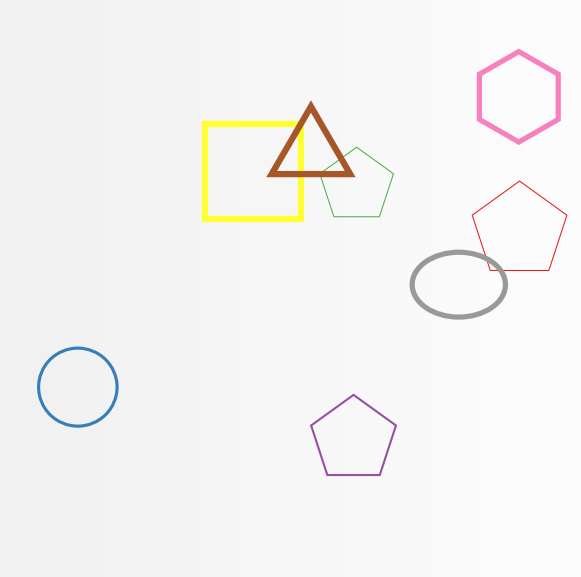[{"shape": "pentagon", "thickness": 0.5, "radius": 0.43, "center": [0.894, 0.6]}, {"shape": "circle", "thickness": 1.5, "radius": 0.34, "center": [0.134, 0.329]}, {"shape": "pentagon", "thickness": 0.5, "radius": 0.33, "center": [0.614, 0.678]}, {"shape": "pentagon", "thickness": 1, "radius": 0.38, "center": [0.608, 0.239]}, {"shape": "square", "thickness": 3, "radius": 0.41, "center": [0.435, 0.701]}, {"shape": "triangle", "thickness": 3, "radius": 0.39, "center": [0.535, 0.737]}, {"shape": "hexagon", "thickness": 2.5, "radius": 0.39, "center": [0.893, 0.831]}, {"shape": "oval", "thickness": 2.5, "radius": 0.4, "center": [0.789, 0.506]}]